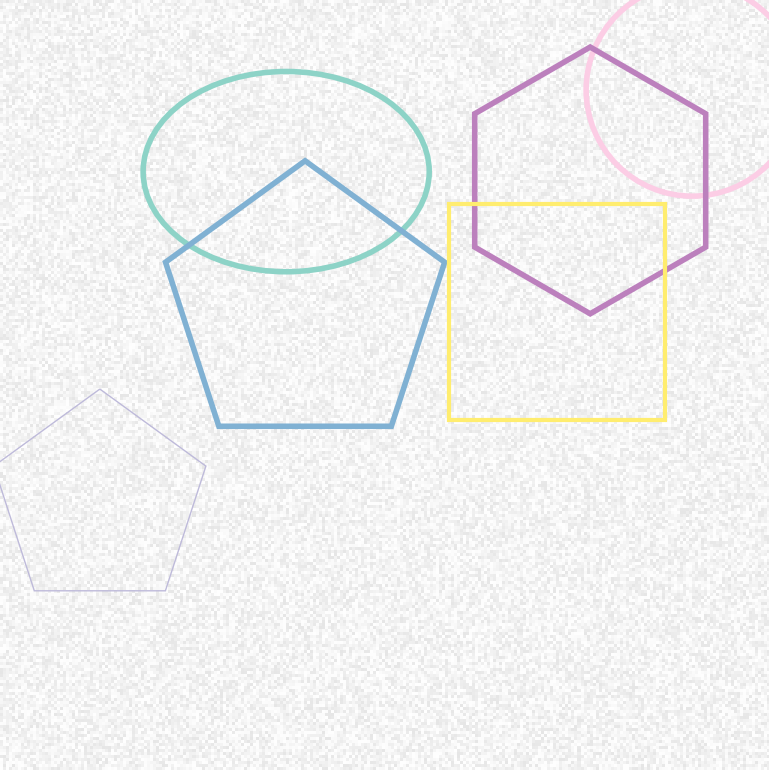[{"shape": "oval", "thickness": 2, "radius": 0.93, "center": [0.372, 0.777]}, {"shape": "pentagon", "thickness": 0.5, "radius": 0.72, "center": [0.13, 0.35]}, {"shape": "pentagon", "thickness": 2, "radius": 0.95, "center": [0.396, 0.601]}, {"shape": "circle", "thickness": 2, "radius": 0.69, "center": [0.899, 0.883]}, {"shape": "hexagon", "thickness": 2, "radius": 0.87, "center": [0.766, 0.766]}, {"shape": "square", "thickness": 1.5, "radius": 0.7, "center": [0.724, 0.595]}]